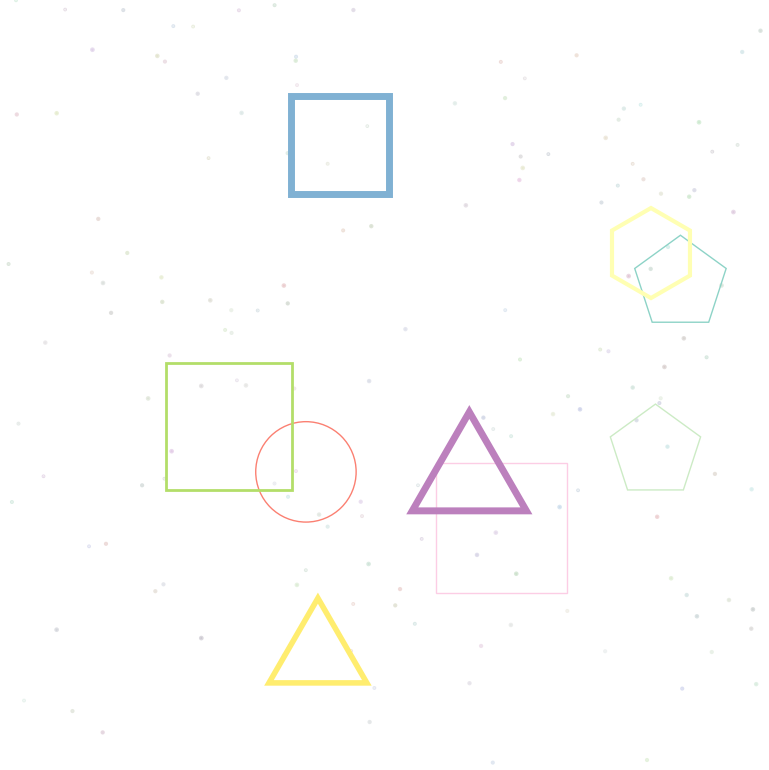[{"shape": "pentagon", "thickness": 0.5, "radius": 0.31, "center": [0.884, 0.632]}, {"shape": "hexagon", "thickness": 1.5, "radius": 0.29, "center": [0.845, 0.671]}, {"shape": "circle", "thickness": 0.5, "radius": 0.33, "center": [0.397, 0.387]}, {"shape": "square", "thickness": 2.5, "radius": 0.32, "center": [0.442, 0.811]}, {"shape": "square", "thickness": 1, "radius": 0.41, "center": [0.298, 0.446]}, {"shape": "square", "thickness": 0.5, "radius": 0.42, "center": [0.651, 0.315]}, {"shape": "triangle", "thickness": 2.5, "radius": 0.43, "center": [0.61, 0.379]}, {"shape": "pentagon", "thickness": 0.5, "radius": 0.31, "center": [0.851, 0.414]}, {"shape": "triangle", "thickness": 2, "radius": 0.37, "center": [0.413, 0.15]}]